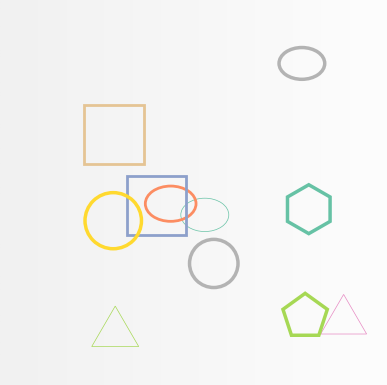[{"shape": "hexagon", "thickness": 2.5, "radius": 0.32, "center": [0.797, 0.457]}, {"shape": "oval", "thickness": 0.5, "radius": 0.31, "center": [0.529, 0.442]}, {"shape": "oval", "thickness": 2, "radius": 0.33, "center": [0.44, 0.471]}, {"shape": "square", "thickness": 2, "radius": 0.38, "center": [0.403, 0.466]}, {"shape": "triangle", "thickness": 0.5, "radius": 0.34, "center": [0.887, 0.167]}, {"shape": "pentagon", "thickness": 2.5, "radius": 0.3, "center": [0.787, 0.178]}, {"shape": "triangle", "thickness": 0.5, "radius": 0.35, "center": [0.297, 0.135]}, {"shape": "circle", "thickness": 2.5, "radius": 0.36, "center": [0.292, 0.427]}, {"shape": "square", "thickness": 2, "radius": 0.38, "center": [0.294, 0.65]}, {"shape": "oval", "thickness": 2.5, "radius": 0.29, "center": [0.779, 0.835]}, {"shape": "circle", "thickness": 2.5, "radius": 0.31, "center": [0.552, 0.316]}]